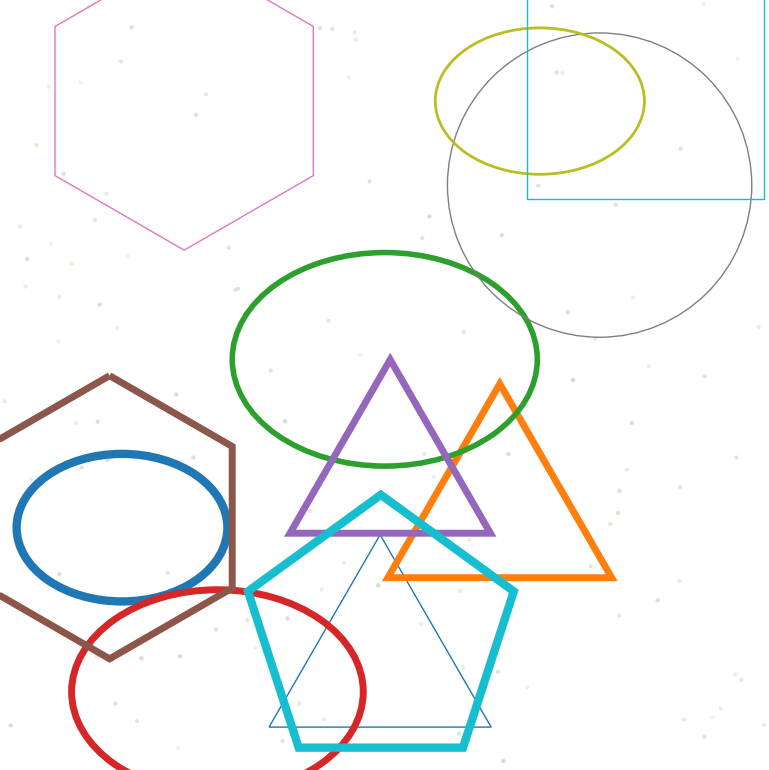[{"shape": "triangle", "thickness": 0.5, "radius": 0.83, "center": [0.494, 0.139]}, {"shape": "oval", "thickness": 3, "radius": 0.68, "center": [0.158, 0.315]}, {"shape": "triangle", "thickness": 2.5, "radius": 0.84, "center": [0.649, 0.334]}, {"shape": "oval", "thickness": 2, "radius": 0.99, "center": [0.5, 0.533]}, {"shape": "oval", "thickness": 2.5, "radius": 0.95, "center": [0.282, 0.102]}, {"shape": "triangle", "thickness": 2.5, "radius": 0.75, "center": [0.507, 0.383]}, {"shape": "hexagon", "thickness": 2.5, "radius": 0.92, "center": [0.142, 0.328]}, {"shape": "hexagon", "thickness": 0.5, "radius": 0.97, "center": [0.239, 0.869]}, {"shape": "circle", "thickness": 0.5, "radius": 0.99, "center": [0.779, 0.76]}, {"shape": "oval", "thickness": 1, "radius": 0.68, "center": [0.701, 0.869]}, {"shape": "square", "thickness": 0.5, "radius": 0.77, "center": [0.838, 0.895]}, {"shape": "pentagon", "thickness": 3, "radius": 0.91, "center": [0.495, 0.176]}]